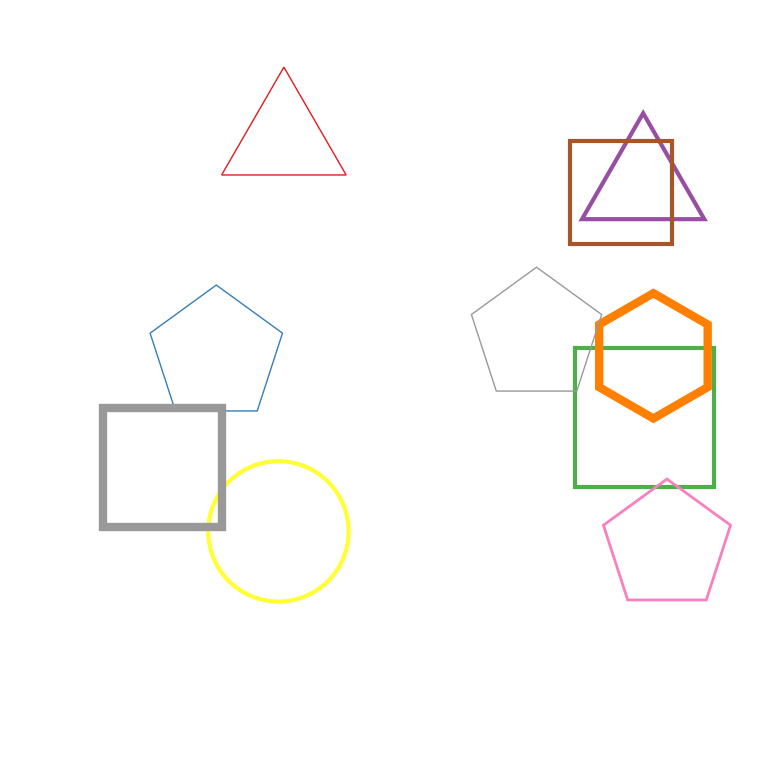[{"shape": "triangle", "thickness": 0.5, "radius": 0.47, "center": [0.369, 0.819]}, {"shape": "pentagon", "thickness": 0.5, "radius": 0.45, "center": [0.281, 0.539]}, {"shape": "square", "thickness": 1.5, "radius": 0.45, "center": [0.837, 0.457]}, {"shape": "triangle", "thickness": 1.5, "radius": 0.46, "center": [0.835, 0.761]}, {"shape": "hexagon", "thickness": 3, "radius": 0.41, "center": [0.849, 0.538]}, {"shape": "circle", "thickness": 1.5, "radius": 0.46, "center": [0.362, 0.31]}, {"shape": "square", "thickness": 1.5, "radius": 0.33, "center": [0.807, 0.75]}, {"shape": "pentagon", "thickness": 1, "radius": 0.43, "center": [0.866, 0.291]}, {"shape": "square", "thickness": 3, "radius": 0.39, "center": [0.211, 0.393]}, {"shape": "pentagon", "thickness": 0.5, "radius": 0.44, "center": [0.697, 0.564]}]